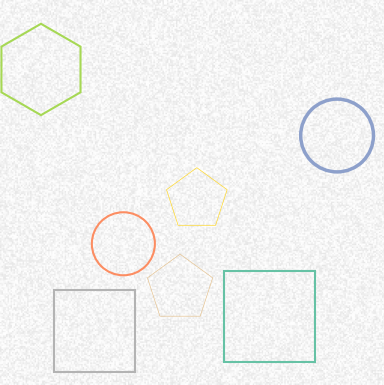[{"shape": "square", "thickness": 1.5, "radius": 0.59, "center": [0.7, 0.178]}, {"shape": "circle", "thickness": 1.5, "radius": 0.41, "center": [0.32, 0.367]}, {"shape": "circle", "thickness": 2.5, "radius": 0.47, "center": [0.876, 0.648]}, {"shape": "hexagon", "thickness": 1.5, "radius": 0.59, "center": [0.106, 0.82]}, {"shape": "pentagon", "thickness": 0.5, "radius": 0.41, "center": [0.511, 0.482]}, {"shape": "pentagon", "thickness": 0.5, "radius": 0.45, "center": [0.468, 0.251]}, {"shape": "square", "thickness": 1.5, "radius": 0.53, "center": [0.245, 0.14]}]